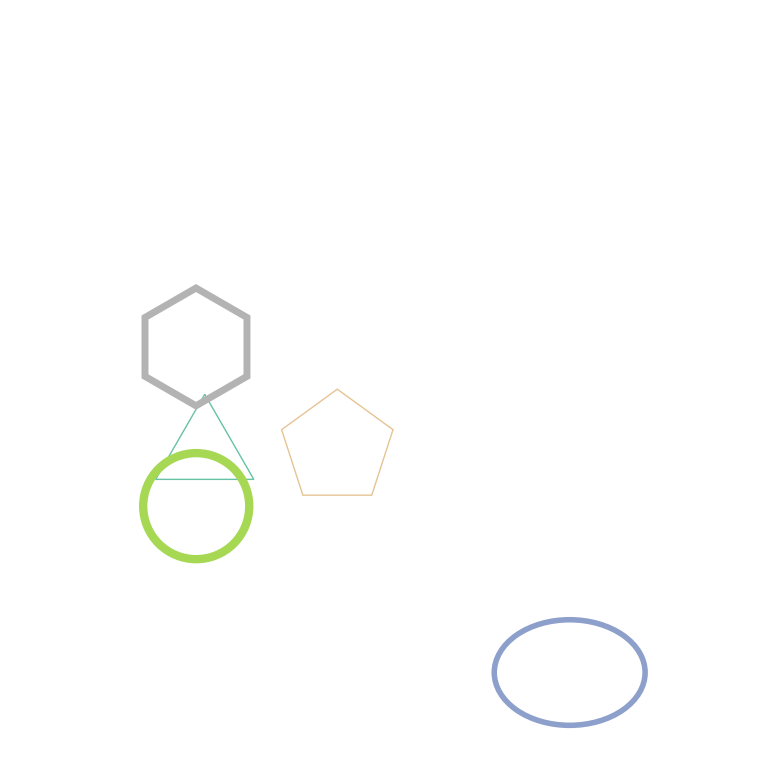[{"shape": "triangle", "thickness": 0.5, "radius": 0.37, "center": [0.266, 0.414]}, {"shape": "oval", "thickness": 2, "radius": 0.49, "center": [0.74, 0.127]}, {"shape": "circle", "thickness": 3, "radius": 0.34, "center": [0.255, 0.343]}, {"shape": "pentagon", "thickness": 0.5, "radius": 0.38, "center": [0.438, 0.418]}, {"shape": "hexagon", "thickness": 2.5, "radius": 0.38, "center": [0.255, 0.549]}]